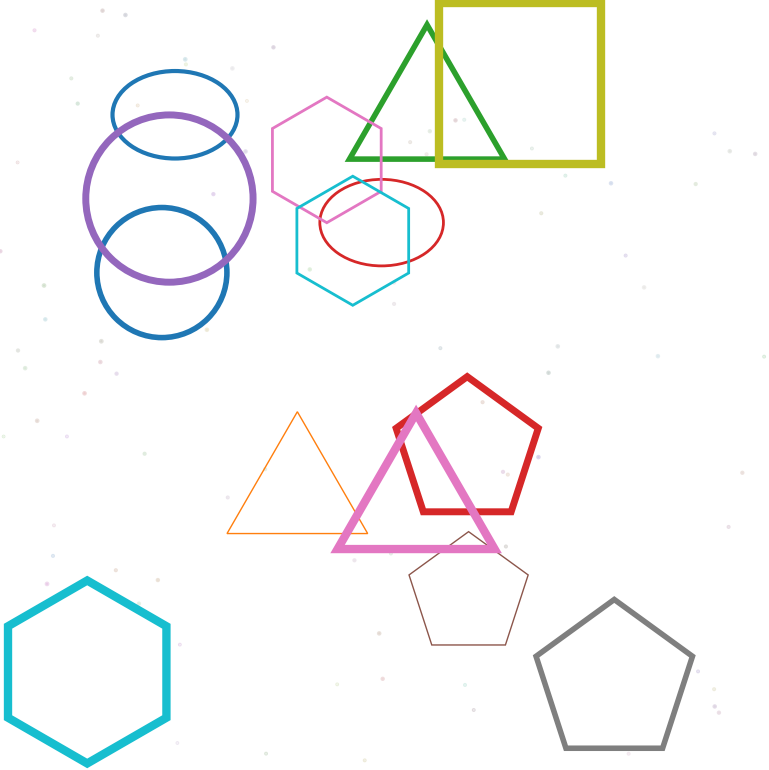[{"shape": "oval", "thickness": 1.5, "radius": 0.41, "center": [0.227, 0.851]}, {"shape": "circle", "thickness": 2, "radius": 0.42, "center": [0.21, 0.646]}, {"shape": "triangle", "thickness": 0.5, "radius": 0.53, "center": [0.386, 0.36]}, {"shape": "triangle", "thickness": 2, "radius": 0.58, "center": [0.555, 0.852]}, {"shape": "pentagon", "thickness": 2.5, "radius": 0.49, "center": [0.607, 0.414]}, {"shape": "oval", "thickness": 1, "radius": 0.4, "center": [0.496, 0.711]}, {"shape": "circle", "thickness": 2.5, "radius": 0.54, "center": [0.22, 0.742]}, {"shape": "pentagon", "thickness": 0.5, "radius": 0.41, "center": [0.609, 0.228]}, {"shape": "triangle", "thickness": 3, "radius": 0.59, "center": [0.54, 0.346]}, {"shape": "hexagon", "thickness": 1, "radius": 0.41, "center": [0.424, 0.792]}, {"shape": "pentagon", "thickness": 2, "radius": 0.53, "center": [0.798, 0.115]}, {"shape": "square", "thickness": 3, "radius": 0.52, "center": [0.675, 0.891]}, {"shape": "hexagon", "thickness": 3, "radius": 0.59, "center": [0.113, 0.127]}, {"shape": "hexagon", "thickness": 1, "radius": 0.42, "center": [0.458, 0.687]}]